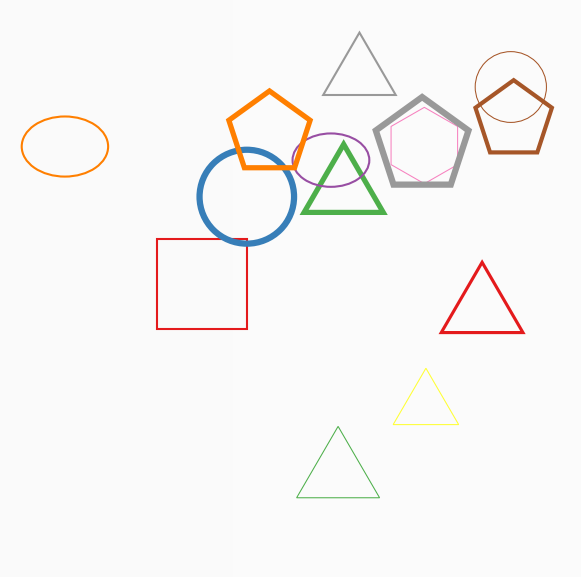[{"shape": "triangle", "thickness": 1.5, "radius": 0.41, "center": [0.829, 0.464]}, {"shape": "square", "thickness": 1, "radius": 0.39, "center": [0.348, 0.507]}, {"shape": "circle", "thickness": 3, "radius": 0.41, "center": [0.425, 0.659]}, {"shape": "triangle", "thickness": 0.5, "radius": 0.41, "center": [0.582, 0.178]}, {"shape": "triangle", "thickness": 2.5, "radius": 0.39, "center": [0.591, 0.671]}, {"shape": "oval", "thickness": 1, "radius": 0.33, "center": [0.569, 0.722]}, {"shape": "oval", "thickness": 1, "radius": 0.37, "center": [0.112, 0.745]}, {"shape": "pentagon", "thickness": 2.5, "radius": 0.37, "center": [0.464, 0.768]}, {"shape": "triangle", "thickness": 0.5, "radius": 0.33, "center": [0.733, 0.296]}, {"shape": "circle", "thickness": 0.5, "radius": 0.31, "center": [0.879, 0.848]}, {"shape": "pentagon", "thickness": 2, "radius": 0.35, "center": [0.884, 0.791]}, {"shape": "hexagon", "thickness": 0.5, "radius": 0.33, "center": [0.73, 0.747]}, {"shape": "triangle", "thickness": 1, "radius": 0.36, "center": [0.618, 0.871]}, {"shape": "pentagon", "thickness": 3, "radius": 0.42, "center": [0.726, 0.747]}]